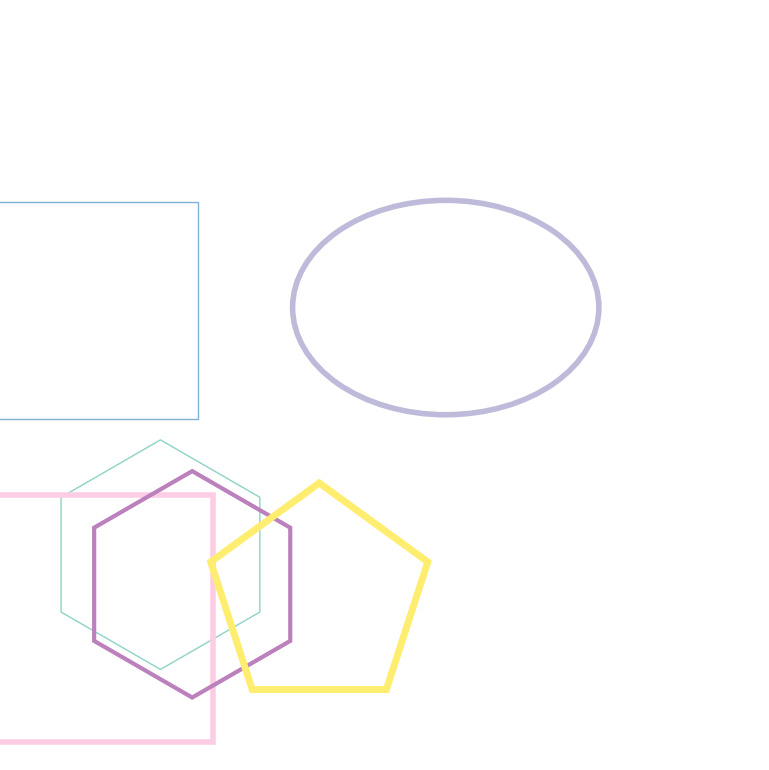[{"shape": "hexagon", "thickness": 0.5, "radius": 0.75, "center": [0.208, 0.28]}, {"shape": "oval", "thickness": 2, "radius": 0.99, "center": [0.579, 0.601]}, {"shape": "square", "thickness": 0.5, "radius": 0.71, "center": [0.116, 0.597]}, {"shape": "square", "thickness": 2, "radius": 0.8, "center": [0.117, 0.197]}, {"shape": "hexagon", "thickness": 1.5, "radius": 0.74, "center": [0.25, 0.241]}, {"shape": "pentagon", "thickness": 2.5, "radius": 0.74, "center": [0.415, 0.224]}]